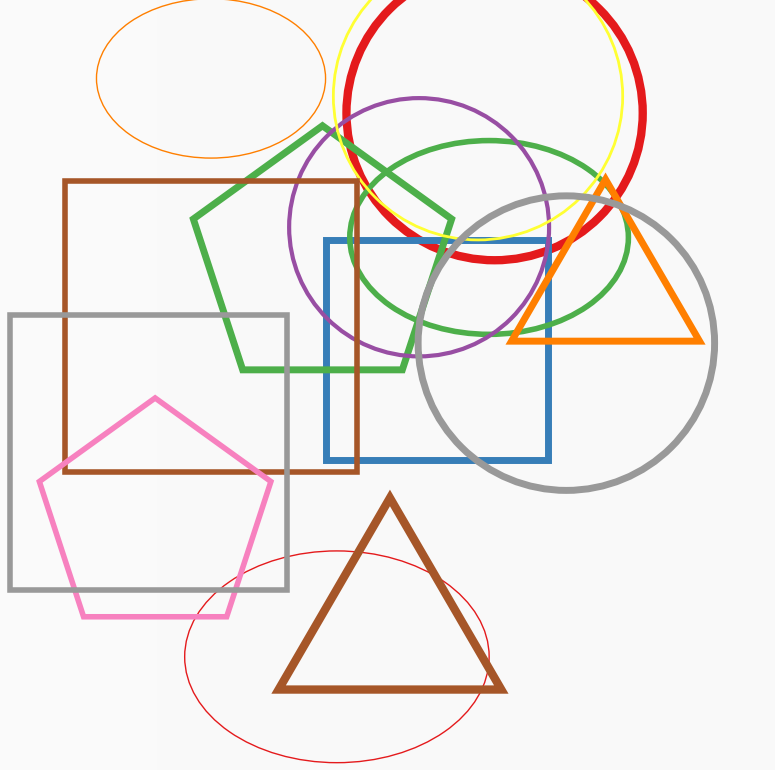[{"shape": "circle", "thickness": 3, "radius": 0.96, "center": [0.638, 0.853]}, {"shape": "oval", "thickness": 0.5, "radius": 0.98, "center": [0.435, 0.147]}, {"shape": "square", "thickness": 2.5, "radius": 0.71, "center": [0.564, 0.545]}, {"shape": "pentagon", "thickness": 2.5, "radius": 0.88, "center": [0.416, 0.661]}, {"shape": "oval", "thickness": 2, "radius": 0.9, "center": [0.631, 0.692]}, {"shape": "circle", "thickness": 1.5, "radius": 0.84, "center": [0.541, 0.705]}, {"shape": "triangle", "thickness": 2.5, "radius": 0.7, "center": [0.781, 0.627]}, {"shape": "oval", "thickness": 0.5, "radius": 0.74, "center": [0.272, 0.898]}, {"shape": "circle", "thickness": 1, "radius": 0.93, "center": [0.617, 0.875]}, {"shape": "square", "thickness": 2, "radius": 0.94, "center": [0.272, 0.576]}, {"shape": "triangle", "thickness": 3, "radius": 0.83, "center": [0.503, 0.187]}, {"shape": "pentagon", "thickness": 2, "radius": 0.79, "center": [0.2, 0.326]}, {"shape": "square", "thickness": 2, "radius": 0.89, "center": [0.191, 0.412]}, {"shape": "circle", "thickness": 2.5, "radius": 0.96, "center": [0.731, 0.554]}]